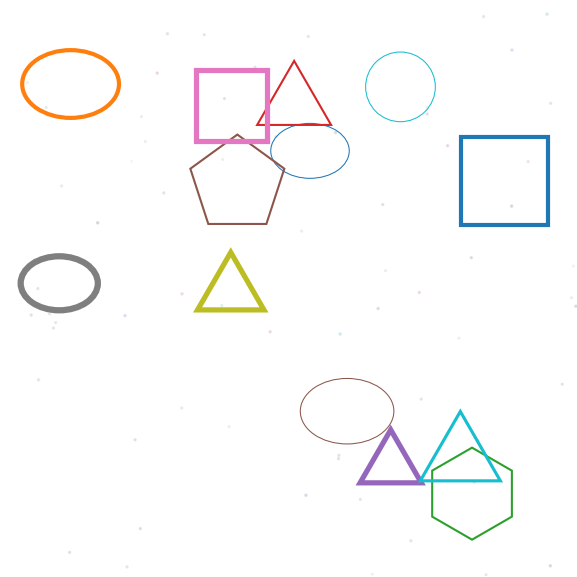[{"shape": "oval", "thickness": 0.5, "radius": 0.34, "center": [0.537, 0.738]}, {"shape": "square", "thickness": 2, "radius": 0.38, "center": [0.874, 0.686]}, {"shape": "oval", "thickness": 2, "radius": 0.42, "center": [0.122, 0.854]}, {"shape": "hexagon", "thickness": 1, "radius": 0.4, "center": [0.817, 0.144]}, {"shape": "triangle", "thickness": 1, "radius": 0.37, "center": [0.509, 0.82]}, {"shape": "triangle", "thickness": 2.5, "radius": 0.31, "center": [0.677, 0.194]}, {"shape": "oval", "thickness": 0.5, "radius": 0.41, "center": [0.601, 0.287]}, {"shape": "pentagon", "thickness": 1, "radius": 0.43, "center": [0.411, 0.681]}, {"shape": "square", "thickness": 2.5, "radius": 0.31, "center": [0.401, 0.816]}, {"shape": "oval", "thickness": 3, "radius": 0.33, "center": [0.103, 0.509]}, {"shape": "triangle", "thickness": 2.5, "radius": 0.33, "center": [0.4, 0.496]}, {"shape": "circle", "thickness": 0.5, "radius": 0.3, "center": [0.693, 0.849]}, {"shape": "triangle", "thickness": 1.5, "radius": 0.4, "center": [0.797, 0.207]}]